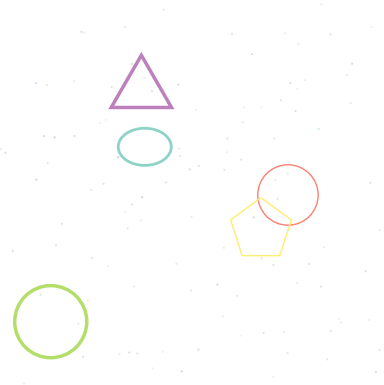[{"shape": "oval", "thickness": 2, "radius": 0.34, "center": [0.376, 0.619]}, {"shape": "circle", "thickness": 1, "radius": 0.39, "center": [0.748, 0.494]}, {"shape": "circle", "thickness": 2.5, "radius": 0.47, "center": [0.132, 0.164]}, {"shape": "triangle", "thickness": 2.5, "radius": 0.45, "center": [0.367, 0.766]}, {"shape": "pentagon", "thickness": 1, "radius": 0.42, "center": [0.678, 0.403]}]